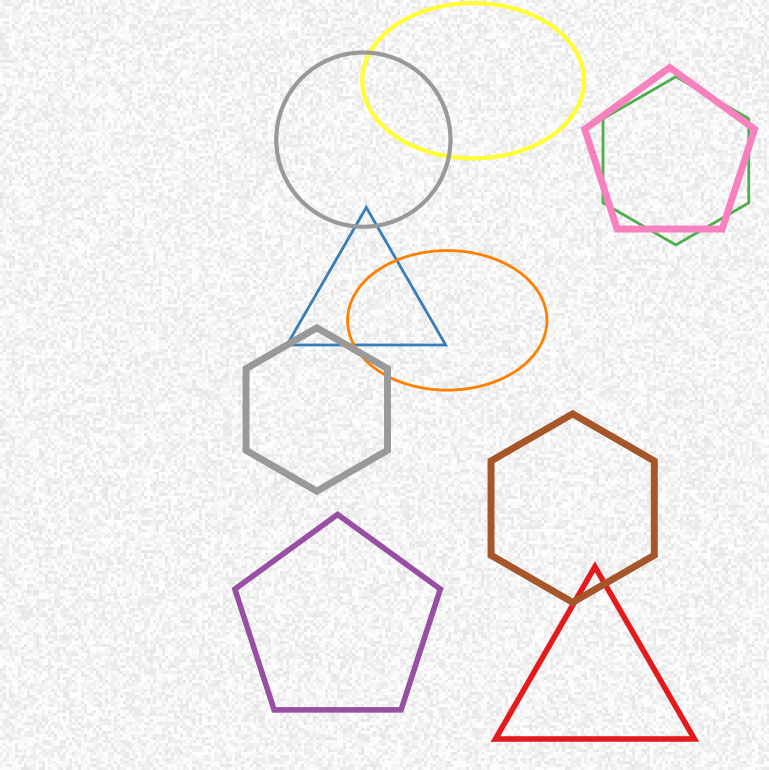[{"shape": "triangle", "thickness": 2, "radius": 0.75, "center": [0.773, 0.115]}, {"shape": "triangle", "thickness": 1, "radius": 0.6, "center": [0.476, 0.611]}, {"shape": "hexagon", "thickness": 1, "radius": 0.55, "center": [0.878, 0.791]}, {"shape": "pentagon", "thickness": 2, "radius": 0.7, "center": [0.438, 0.192]}, {"shape": "oval", "thickness": 1, "radius": 0.65, "center": [0.581, 0.584]}, {"shape": "oval", "thickness": 1.5, "radius": 0.72, "center": [0.615, 0.895]}, {"shape": "hexagon", "thickness": 2.5, "radius": 0.61, "center": [0.744, 0.34]}, {"shape": "pentagon", "thickness": 2.5, "radius": 0.58, "center": [0.87, 0.796]}, {"shape": "circle", "thickness": 1.5, "radius": 0.57, "center": [0.472, 0.819]}, {"shape": "hexagon", "thickness": 2.5, "radius": 0.53, "center": [0.411, 0.468]}]